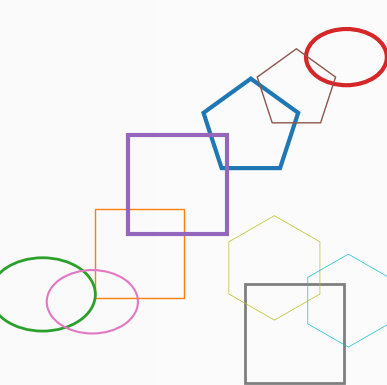[{"shape": "pentagon", "thickness": 3, "radius": 0.64, "center": [0.647, 0.667]}, {"shape": "square", "thickness": 1, "radius": 0.58, "center": [0.36, 0.342]}, {"shape": "oval", "thickness": 2, "radius": 0.68, "center": [0.11, 0.235]}, {"shape": "oval", "thickness": 3, "radius": 0.52, "center": [0.894, 0.852]}, {"shape": "square", "thickness": 3, "radius": 0.64, "center": [0.459, 0.52]}, {"shape": "pentagon", "thickness": 1, "radius": 0.53, "center": [0.765, 0.767]}, {"shape": "oval", "thickness": 1.5, "radius": 0.59, "center": [0.238, 0.216]}, {"shape": "square", "thickness": 2, "radius": 0.64, "center": [0.761, 0.134]}, {"shape": "hexagon", "thickness": 0.5, "radius": 0.68, "center": [0.708, 0.304]}, {"shape": "hexagon", "thickness": 0.5, "radius": 0.6, "center": [0.899, 0.219]}]